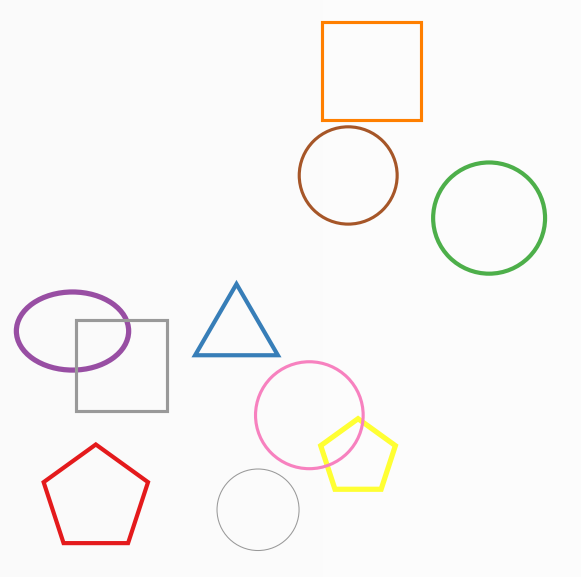[{"shape": "pentagon", "thickness": 2, "radius": 0.47, "center": [0.165, 0.135]}, {"shape": "triangle", "thickness": 2, "radius": 0.41, "center": [0.407, 0.425]}, {"shape": "circle", "thickness": 2, "radius": 0.48, "center": [0.841, 0.622]}, {"shape": "oval", "thickness": 2.5, "radius": 0.48, "center": [0.125, 0.426]}, {"shape": "square", "thickness": 1.5, "radius": 0.43, "center": [0.639, 0.877]}, {"shape": "pentagon", "thickness": 2.5, "radius": 0.34, "center": [0.616, 0.207]}, {"shape": "circle", "thickness": 1.5, "radius": 0.42, "center": [0.599, 0.695]}, {"shape": "circle", "thickness": 1.5, "radius": 0.46, "center": [0.532, 0.28]}, {"shape": "square", "thickness": 1.5, "radius": 0.39, "center": [0.209, 0.367]}, {"shape": "circle", "thickness": 0.5, "radius": 0.35, "center": [0.444, 0.116]}]